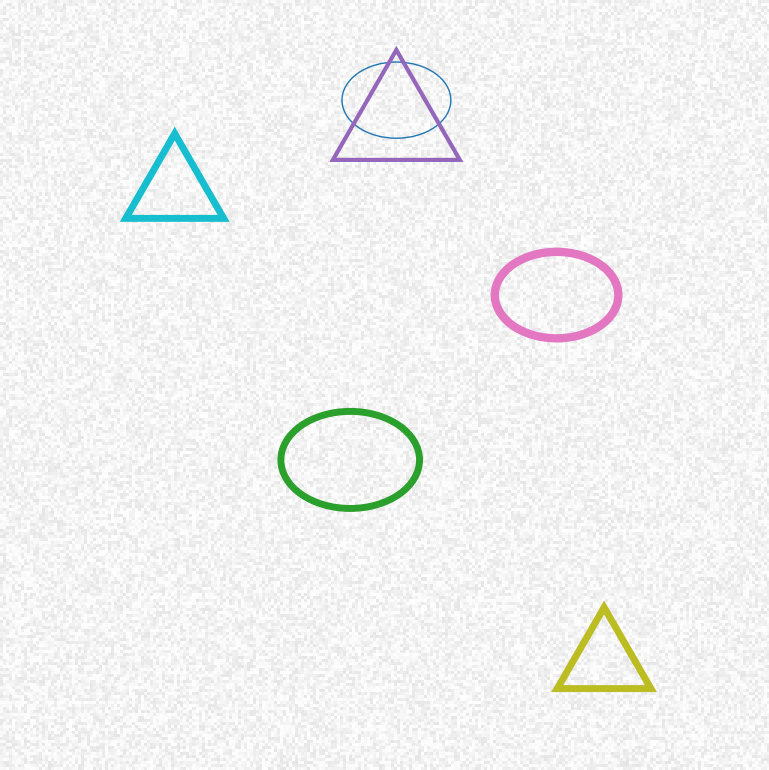[{"shape": "oval", "thickness": 0.5, "radius": 0.35, "center": [0.515, 0.87]}, {"shape": "oval", "thickness": 2.5, "radius": 0.45, "center": [0.455, 0.403]}, {"shape": "triangle", "thickness": 1.5, "radius": 0.48, "center": [0.515, 0.84]}, {"shape": "oval", "thickness": 3, "radius": 0.4, "center": [0.723, 0.617]}, {"shape": "triangle", "thickness": 2.5, "radius": 0.35, "center": [0.785, 0.141]}, {"shape": "triangle", "thickness": 2.5, "radius": 0.37, "center": [0.227, 0.753]}]